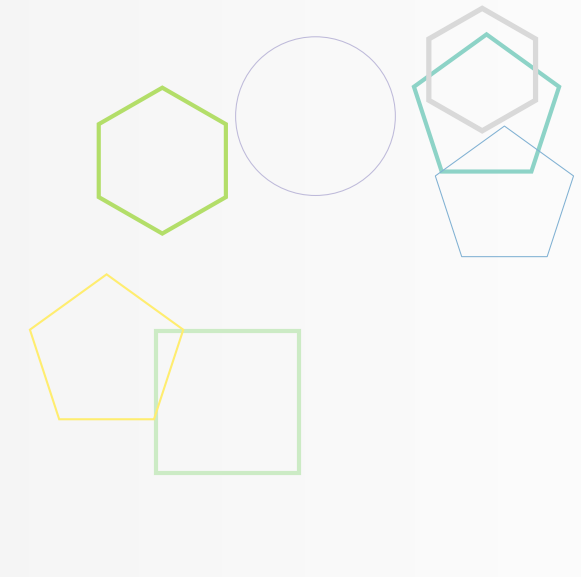[{"shape": "pentagon", "thickness": 2, "radius": 0.66, "center": [0.837, 0.808]}, {"shape": "circle", "thickness": 0.5, "radius": 0.69, "center": [0.543, 0.798]}, {"shape": "pentagon", "thickness": 0.5, "radius": 0.63, "center": [0.868, 0.656]}, {"shape": "hexagon", "thickness": 2, "radius": 0.63, "center": [0.279, 0.721]}, {"shape": "hexagon", "thickness": 2.5, "radius": 0.53, "center": [0.83, 0.879]}, {"shape": "square", "thickness": 2, "radius": 0.61, "center": [0.391, 0.303]}, {"shape": "pentagon", "thickness": 1, "radius": 0.69, "center": [0.183, 0.385]}]